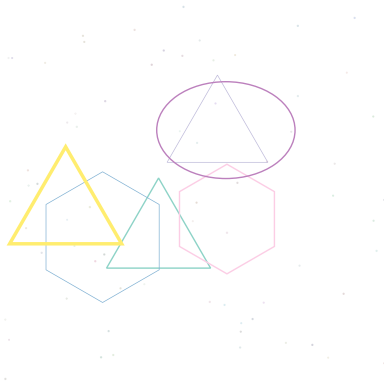[{"shape": "triangle", "thickness": 1, "radius": 0.78, "center": [0.412, 0.382]}, {"shape": "triangle", "thickness": 0.5, "radius": 0.76, "center": [0.565, 0.654]}, {"shape": "hexagon", "thickness": 0.5, "radius": 0.85, "center": [0.266, 0.384]}, {"shape": "hexagon", "thickness": 1, "radius": 0.71, "center": [0.59, 0.431]}, {"shape": "oval", "thickness": 1, "radius": 0.9, "center": [0.587, 0.662]}, {"shape": "triangle", "thickness": 2.5, "radius": 0.84, "center": [0.171, 0.451]}]